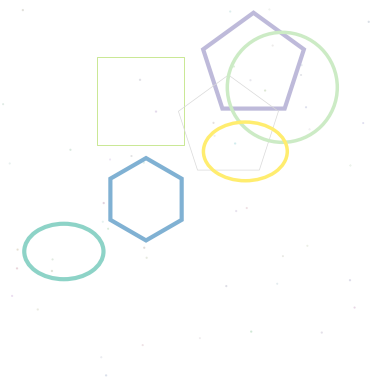[{"shape": "oval", "thickness": 3, "radius": 0.51, "center": [0.166, 0.347]}, {"shape": "pentagon", "thickness": 3, "radius": 0.69, "center": [0.658, 0.829]}, {"shape": "hexagon", "thickness": 3, "radius": 0.53, "center": [0.379, 0.482]}, {"shape": "square", "thickness": 0.5, "radius": 0.57, "center": [0.366, 0.738]}, {"shape": "pentagon", "thickness": 0.5, "radius": 0.68, "center": [0.593, 0.669]}, {"shape": "circle", "thickness": 2.5, "radius": 0.71, "center": [0.733, 0.773]}, {"shape": "oval", "thickness": 2.5, "radius": 0.54, "center": [0.637, 0.607]}]